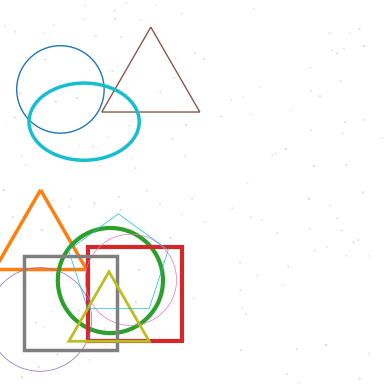[{"shape": "circle", "thickness": 1, "radius": 0.57, "center": [0.157, 0.768]}, {"shape": "triangle", "thickness": 2.5, "radius": 0.69, "center": [0.105, 0.369]}, {"shape": "circle", "thickness": 3, "radius": 0.68, "center": [0.287, 0.271]}, {"shape": "square", "thickness": 3, "radius": 0.61, "center": [0.35, 0.237]}, {"shape": "circle", "thickness": 0.5, "radius": 0.67, "center": [0.104, 0.17]}, {"shape": "triangle", "thickness": 1, "radius": 0.73, "center": [0.392, 0.783]}, {"shape": "circle", "thickness": 0.5, "radius": 0.59, "center": [0.34, 0.273]}, {"shape": "square", "thickness": 2.5, "radius": 0.61, "center": [0.183, 0.213]}, {"shape": "triangle", "thickness": 2, "radius": 0.6, "center": [0.283, 0.174]}, {"shape": "oval", "thickness": 2.5, "radius": 0.72, "center": [0.218, 0.684]}, {"shape": "pentagon", "thickness": 0.5, "radius": 0.68, "center": [0.307, 0.308]}]